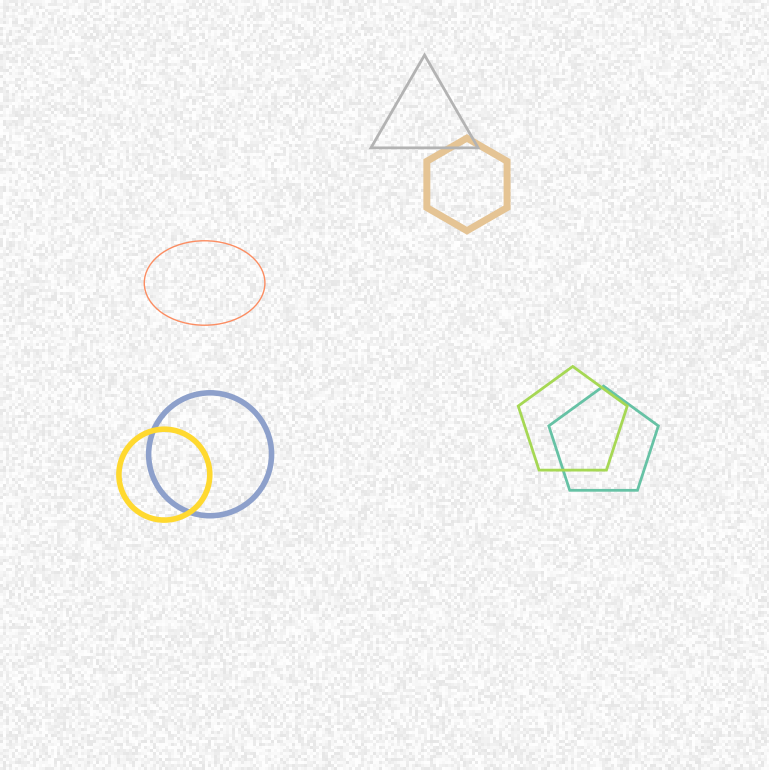[{"shape": "pentagon", "thickness": 1, "radius": 0.37, "center": [0.784, 0.424]}, {"shape": "oval", "thickness": 0.5, "radius": 0.39, "center": [0.266, 0.632]}, {"shape": "circle", "thickness": 2, "radius": 0.4, "center": [0.273, 0.41]}, {"shape": "pentagon", "thickness": 1, "radius": 0.37, "center": [0.744, 0.45]}, {"shape": "circle", "thickness": 2, "radius": 0.3, "center": [0.213, 0.384]}, {"shape": "hexagon", "thickness": 2.5, "radius": 0.3, "center": [0.606, 0.76]}, {"shape": "triangle", "thickness": 1, "radius": 0.4, "center": [0.551, 0.848]}]